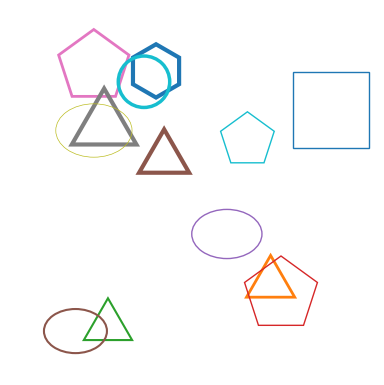[{"shape": "square", "thickness": 1, "radius": 0.49, "center": [0.86, 0.713]}, {"shape": "hexagon", "thickness": 3, "radius": 0.35, "center": [0.405, 0.816]}, {"shape": "triangle", "thickness": 2, "radius": 0.36, "center": [0.703, 0.264]}, {"shape": "triangle", "thickness": 1.5, "radius": 0.36, "center": [0.28, 0.153]}, {"shape": "pentagon", "thickness": 1, "radius": 0.5, "center": [0.73, 0.236]}, {"shape": "oval", "thickness": 1, "radius": 0.46, "center": [0.589, 0.392]}, {"shape": "oval", "thickness": 1.5, "radius": 0.41, "center": [0.196, 0.14]}, {"shape": "triangle", "thickness": 3, "radius": 0.38, "center": [0.426, 0.589]}, {"shape": "pentagon", "thickness": 2, "radius": 0.48, "center": [0.244, 0.827]}, {"shape": "triangle", "thickness": 3, "radius": 0.48, "center": [0.27, 0.673]}, {"shape": "oval", "thickness": 0.5, "radius": 0.5, "center": [0.244, 0.661]}, {"shape": "pentagon", "thickness": 1, "radius": 0.37, "center": [0.643, 0.636]}, {"shape": "circle", "thickness": 2.5, "radius": 0.33, "center": [0.374, 0.788]}]